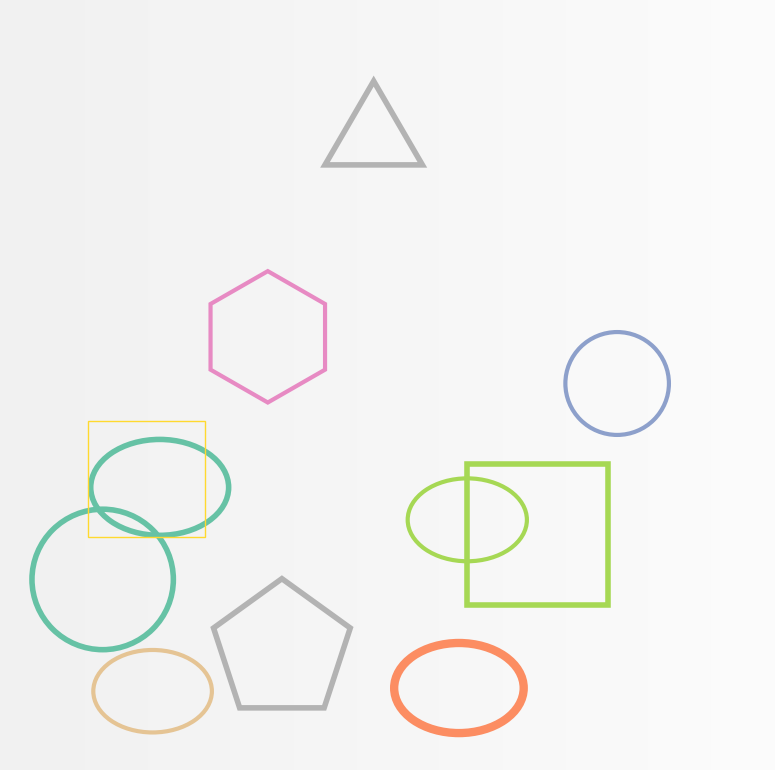[{"shape": "circle", "thickness": 2, "radius": 0.46, "center": [0.132, 0.247]}, {"shape": "oval", "thickness": 2, "radius": 0.44, "center": [0.206, 0.367]}, {"shape": "oval", "thickness": 3, "radius": 0.42, "center": [0.592, 0.106]}, {"shape": "circle", "thickness": 1.5, "radius": 0.33, "center": [0.796, 0.502]}, {"shape": "hexagon", "thickness": 1.5, "radius": 0.43, "center": [0.346, 0.563]}, {"shape": "square", "thickness": 2, "radius": 0.46, "center": [0.693, 0.306]}, {"shape": "oval", "thickness": 1.5, "radius": 0.38, "center": [0.603, 0.325]}, {"shape": "square", "thickness": 0.5, "radius": 0.38, "center": [0.189, 0.378]}, {"shape": "oval", "thickness": 1.5, "radius": 0.38, "center": [0.197, 0.102]}, {"shape": "pentagon", "thickness": 2, "radius": 0.46, "center": [0.364, 0.156]}, {"shape": "triangle", "thickness": 2, "radius": 0.36, "center": [0.482, 0.822]}]